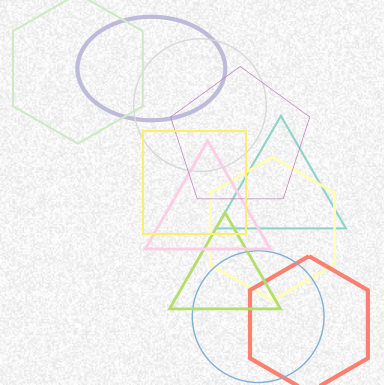[{"shape": "triangle", "thickness": 1.5, "radius": 0.97, "center": [0.73, 0.504]}, {"shape": "hexagon", "thickness": 2, "radius": 0.93, "center": [0.708, 0.406]}, {"shape": "oval", "thickness": 3, "radius": 0.96, "center": [0.393, 0.822]}, {"shape": "hexagon", "thickness": 3, "radius": 0.88, "center": [0.802, 0.158]}, {"shape": "circle", "thickness": 1, "radius": 0.86, "center": [0.671, 0.178]}, {"shape": "triangle", "thickness": 2, "radius": 0.83, "center": [0.584, 0.281]}, {"shape": "triangle", "thickness": 2, "radius": 0.94, "center": [0.54, 0.447]}, {"shape": "circle", "thickness": 1, "radius": 0.86, "center": [0.519, 0.727]}, {"shape": "pentagon", "thickness": 0.5, "radius": 0.95, "center": [0.624, 0.637]}, {"shape": "hexagon", "thickness": 1.5, "radius": 0.97, "center": [0.202, 0.822]}, {"shape": "square", "thickness": 1.5, "radius": 0.67, "center": [0.505, 0.525]}]